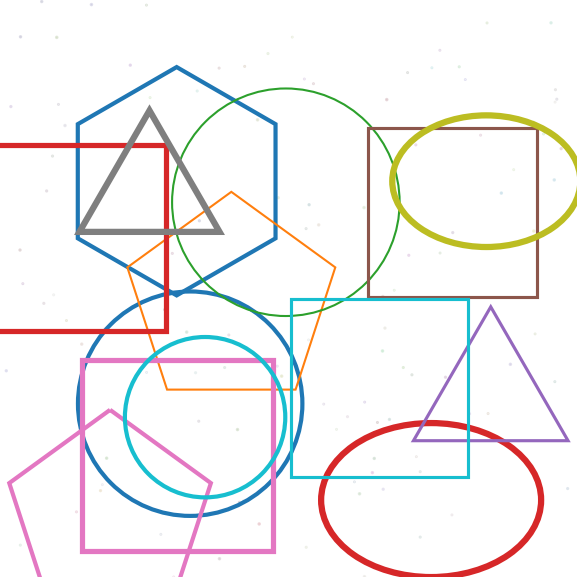[{"shape": "circle", "thickness": 2, "radius": 0.97, "center": [0.329, 0.3]}, {"shape": "hexagon", "thickness": 2, "radius": 0.99, "center": [0.306, 0.685]}, {"shape": "pentagon", "thickness": 1, "radius": 0.95, "center": [0.401, 0.478]}, {"shape": "circle", "thickness": 1, "radius": 0.99, "center": [0.495, 0.649]}, {"shape": "oval", "thickness": 3, "radius": 0.95, "center": [0.747, 0.133]}, {"shape": "square", "thickness": 2.5, "radius": 0.8, "center": [0.127, 0.587]}, {"shape": "triangle", "thickness": 1.5, "radius": 0.77, "center": [0.85, 0.313]}, {"shape": "square", "thickness": 1.5, "radius": 0.73, "center": [0.784, 0.631]}, {"shape": "pentagon", "thickness": 2, "radius": 0.92, "center": [0.191, 0.106]}, {"shape": "square", "thickness": 2.5, "radius": 0.83, "center": [0.307, 0.21]}, {"shape": "triangle", "thickness": 3, "radius": 0.7, "center": [0.259, 0.668]}, {"shape": "oval", "thickness": 3, "radius": 0.81, "center": [0.842, 0.685]}, {"shape": "square", "thickness": 1.5, "radius": 0.77, "center": [0.658, 0.327]}, {"shape": "circle", "thickness": 2, "radius": 0.69, "center": [0.355, 0.277]}]